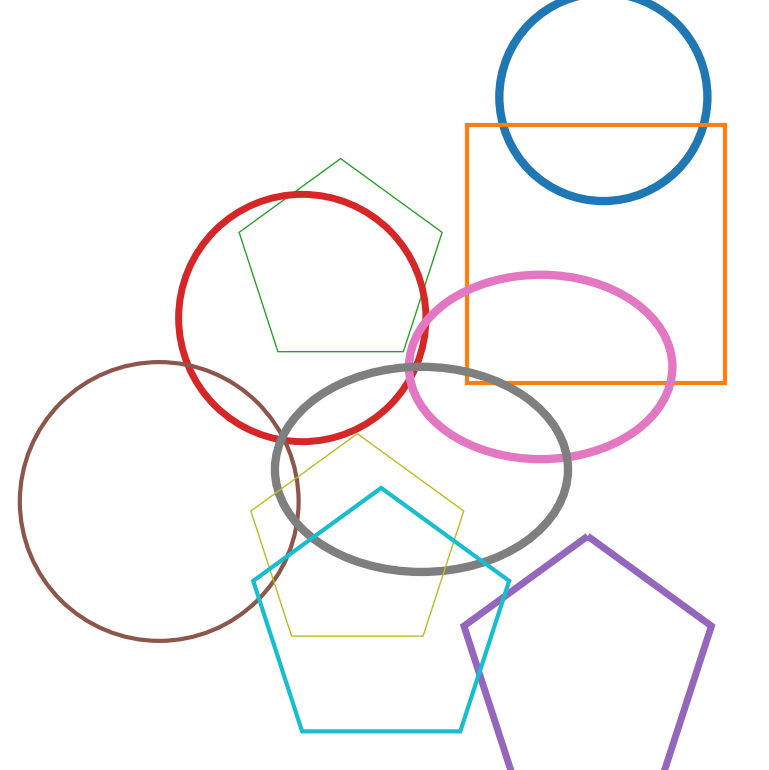[{"shape": "circle", "thickness": 3, "radius": 0.68, "center": [0.784, 0.874]}, {"shape": "square", "thickness": 1.5, "radius": 0.84, "center": [0.774, 0.67]}, {"shape": "pentagon", "thickness": 0.5, "radius": 0.69, "center": [0.442, 0.655]}, {"shape": "circle", "thickness": 2.5, "radius": 0.8, "center": [0.393, 0.587]}, {"shape": "pentagon", "thickness": 2.5, "radius": 0.84, "center": [0.763, 0.135]}, {"shape": "circle", "thickness": 1.5, "radius": 0.91, "center": [0.207, 0.349]}, {"shape": "oval", "thickness": 3, "radius": 0.86, "center": [0.702, 0.523]}, {"shape": "oval", "thickness": 3, "radius": 0.95, "center": [0.547, 0.39]}, {"shape": "pentagon", "thickness": 0.5, "radius": 0.73, "center": [0.464, 0.291]}, {"shape": "pentagon", "thickness": 1.5, "radius": 0.87, "center": [0.495, 0.192]}]